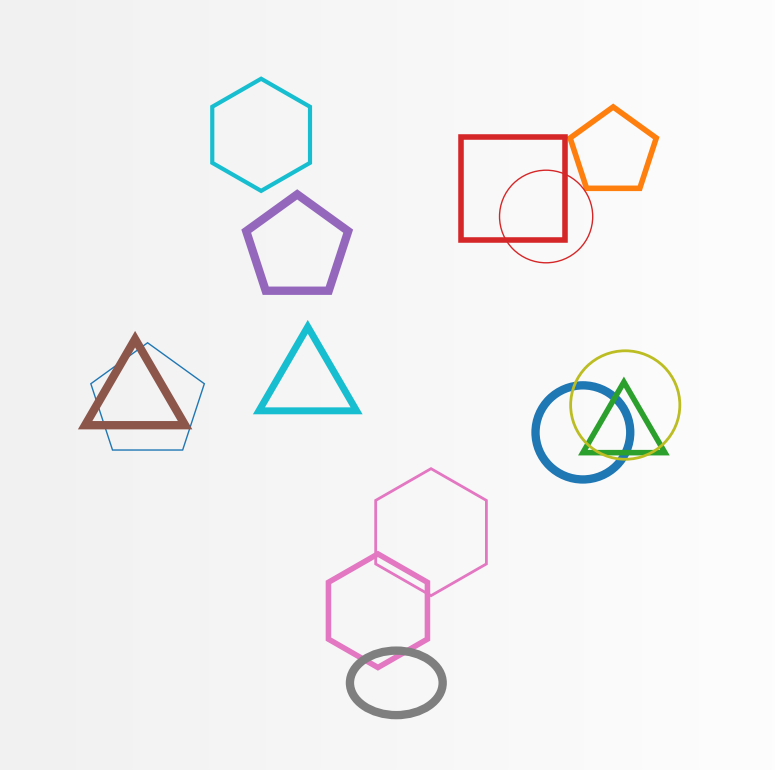[{"shape": "circle", "thickness": 3, "radius": 0.31, "center": [0.752, 0.438]}, {"shape": "pentagon", "thickness": 0.5, "radius": 0.38, "center": [0.19, 0.478]}, {"shape": "pentagon", "thickness": 2, "radius": 0.29, "center": [0.791, 0.803]}, {"shape": "triangle", "thickness": 2, "radius": 0.31, "center": [0.805, 0.443]}, {"shape": "circle", "thickness": 0.5, "radius": 0.3, "center": [0.705, 0.719]}, {"shape": "square", "thickness": 2, "radius": 0.33, "center": [0.662, 0.755]}, {"shape": "pentagon", "thickness": 3, "radius": 0.35, "center": [0.384, 0.678]}, {"shape": "triangle", "thickness": 3, "radius": 0.37, "center": [0.174, 0.485]}, {"shape": "hexagon", "thickness": 2, "radius": 0.37, "center": [0.488, 0.207]}, {"shape": "hexagon", "thickness": 1, "radius": 0.41, "center": [0.556, 0.309]}, {"shape": "oval", "thickness": 3, "radius": 0.3, "center": [0.511, 0.113]}, {"shape": "circle", "thickness": 1, "radius": 0.35, "center": [0.807, 0.474]}, {"shape": "hexagon", "thickness": 1.5, "radius": 0.36, "center": [0.337, 0.825]}, {"shape": "triangle", "thickness": 2.5, "radius": 0.36, "center": [0.397, 0.503]}]